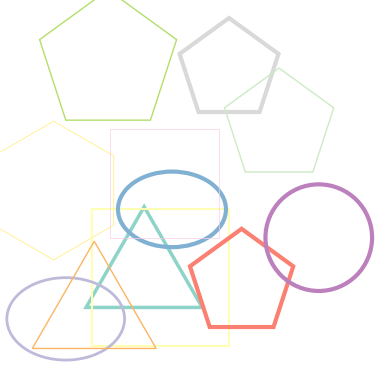[{"shape": "triangle", "thickness": 2.5, "radius": 0.87, "center": [0.374, 0.289]}, {"shape": "square", "thickness": 1.5, "radius": 0.89, "center": [0.417, 0.279]}, {"shape": "oval", "thickness": 2, "radius": 0.76, "center": [0.171, 0.172]}, {"shape": "pentagon", "thickness": 3, "radius": 0.71, "center": [0.628, 0.265]}, {"shape": "oval", "thickness": 3, "radius": 0.7, "center": [0.447, 0.456]}, {"shape": "triangle", "thickness": 1, "radius": 0.93, "center": [0.245, 0.188]}, {"shape": "pentagon", "thickness": 1, "radius": 0.94, "center": [0.281, 0.839]}, {"shape": "square", "thickness": 0.5, "radius": 0.7, "center": [0.427, 0.523]}, {"shape": "pentagon", "thickness": 3, "radius": 0.68, "center": [0.595, 0.818]}, {"shape": "circle", "thickness": 3, "radius": 0.69, "center": [0.828, 0.383]}, {"shape": "pentagon", "thickness": 1, "radius": 0.75, "center": [0.725, 0.674]}, {"shape": "hexagon", "thickness": 0.5, "radius": 0.9, "center": [0.139, 0.505]}]